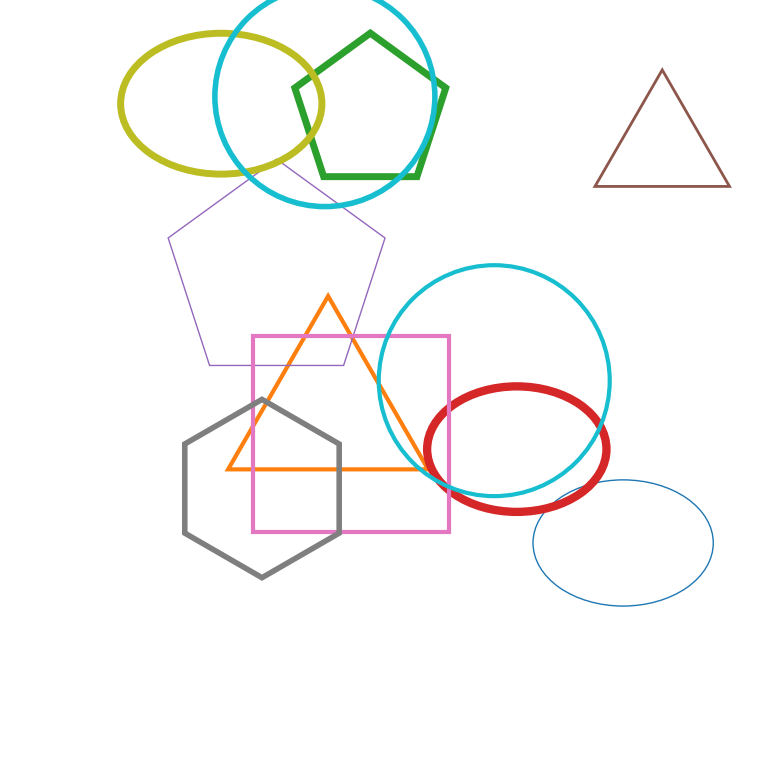[{"shape": "oval", "thickness": 0.5, "radius": 0.59, "center": [0.809, 0.295]}, {"shape": "triangle", "thickness": 1.5, "radius": 0.75, "center": [0.426, 0.465]}, {"shape": "pentagon", "thickness": 2.5, "radius": 0.52, "center": [0.481, 0.854]}, {"shape": "oval", "thickness": 3, "radius": 0.58, "center": [0.671, 0.417]}, {"shape": "pentagon", "thickness": 0.5, "radius": 0.74, "center": [0.359, 0.645]}, {"shape": "triangle", "thickness": 1, "radius": 0.5, "center": [0.86, 0.808]}, {"shape": "square", "thickness": 1.5, "radius": 0.64, "center": [0.456, 0.436]}, {"shape": "hexagon", "thickness": 2, "radius": 0.58, "center": [0.34, 0.366]}, {"shape": "oval", "thickness": 2.5, "radius": 0.65, "center": [0.287, 0.865]}, {"shape": "circle", "thickness": 1.5, "radius": 0.75, "center": [0.642, 0.506]}, {"shape": "circle", "thickness": 2, "radius": 0.71, "center": [0.422, 0.875]}]